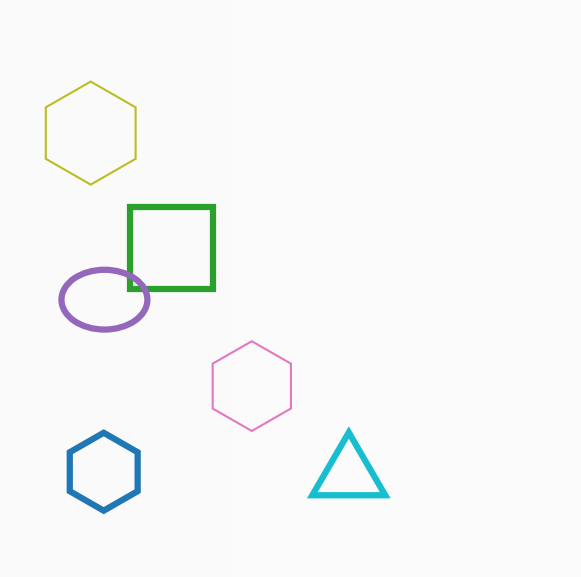[{"shape": "hexagon", "thickness": 3, "radius": 0.34, "center": [0.178, 0.182]}, {"shape": "square", "thickness": 3, "radius": 0.36, "center": [0.295, 0.57]}, {"shape": "oval", "thickness": 3, "radius": 0.37, "center": [0.18, 0.48]}, {"shape": "hexagon", "thickness": 1, "radius": 0.39, "center": [0.433, 0.331]}, {"shape": "hexagon", "thickness": 1, "radius": 0.45, "center": [0.156, 0.769]}, {"shape": "triangle", "thickness": 3, "radius": 0.36, "center": [0.6, 0.178]}]